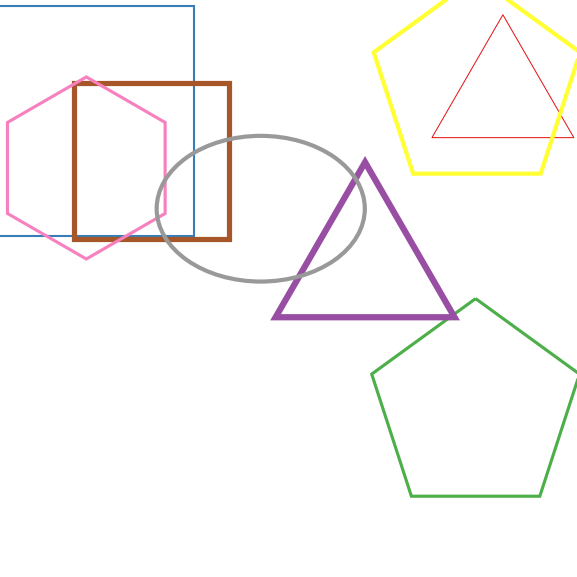[{"shape": "triangle", "thickness": 0.5, "radius": 0.71, "center": [0.871, 0.832]}, {"shape": "square", "thickness": 1, "radius": 0.99, "center": [0.136, 0.789]}, {"shape": "pentagon", "thickness": 1.5, "radius": 0.95, "center": [0.824, 0.293]}, {"shape": "triangle", "thickness": 3, "radius": 0.89, "center": [0.632, 0.539]}, {"shape": "pentagon", "thickness": 2, "radius": 0.94, "center": [0.826, 0.85]}, {"shape": "square", "thickness": 2.5, "radius": 0.67, "center": [0.262, 0.72]}, {"shape": "hexagon", "thickness": 1.5, "radius": 0.79, "center": [0.149, 0.708]}, {"shape": "oval", "thickness": 2, "radius": 0.9, "center": [0.451, 0.638]}]